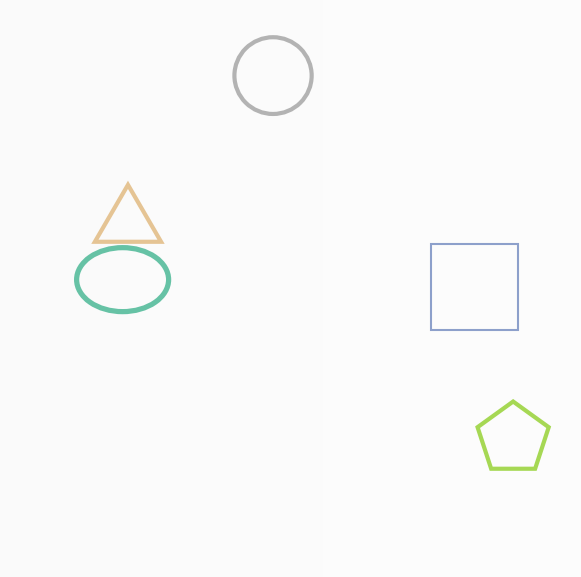[{"shape": "oval", "thickness": 2.5, "radius": 0.4, "center": [0.211, 0.515]}, {"shape": "square", "thickness": 1, "radius": 0.37, "center": [0.817, 0.503]}, {"shape": "pentagon", "thickness": 2, "radius": 0.32, "center": [0.883, 0.24]}, {"shape": "triangle", "thickness": 2, "radius": 0.33, "center": [0.22, 0.613]}, {"shape": "circle", "thickness": 2, "radius": 0.33, "center": [0.47, 0.868]}]